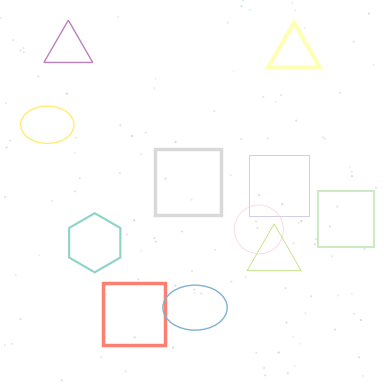[{"shape": "hexagon", "thickness": 1.5, "radius": 0.38, "center": [0.246, 0.369]}, {"shape": "triangle", "thickness": 3, "radius": 0.39, "center": [0.764, 0.864]}, {"shape": "square", "thickness": 0.5, "radius": 0.39, "center": [0.724, 0.518]}, {"shape": "square", "thickness": 2.5, "radius": 0.4, "center": [0.349, 0.185]}, {"shape": "oval", "thickness": 1, "radius": 0.42, "center": [0.507, 0.201]}, {"shape": "triangle", "thickness": 0.5, "radius": 0.41, "center": [0.712, 0.338]}, {"shape": "circle", "thickness": 0.5, "radius": 0.32, "center": [0.672, 0.404]}, {"shape": "square", "thickness": 2.5, "radius": 0.43, "center": [0.488, 0.527]}, {"shape": "triangle", "thickness": 1, "radius": 0.37, "center": [0.177, 0.874]}, {"shape": "square", "thickness": 1.5, "radius": 0.36, "center": [0.899, 0.43]}, {"shape": "oval", "thickness": 1, "radius": 0.35, "center": [0.123, 0.676]}]